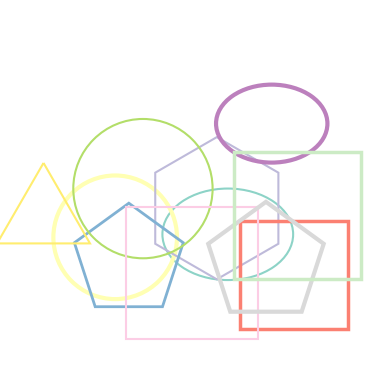[{"shape": "oval", "thickness": 1.5, "radius": 0.85, "center": [0.592, 0.391]}, {"shape": "circle", "thickness": 3, "radius": 0.8, "center": [0.299, 0.384]}, {"shape": "hexagon", "thickness": 1.5, "radius": 0.92, "center": [0.563, 0.459]}, {"shape": "square", "thickness": 2.5, "radius": 0.7, "center": [0.765, 0.285]}, {"shape": "pentagon", "thickness": 2, "radius": 0.74, "center": [0.335, 0.324]}, {"shape": "circle", "thickness": 1.5, "radius": 0.9, "center": [0.371, 0.51]}, {"shape": "square", "thickness": 1.5, "radius": 0.86, "center": [0.499, 0.291]}, {"shape": "pentagon", "thickness": 3, "radius": 0.79, "center": [0.691, 0.318]}, {"shape": "oval", "thickness": 3, "radius": 0.72, "center": [0.706, 0.679]}, {"shape": "square", "thickness": 2.5, "radius": 0.82, "center": [0.773, 0.44]}, {"shape": "triangle", "thickness": 1.5, "radius": 0.7, "center": [0.113, 0.437]}]